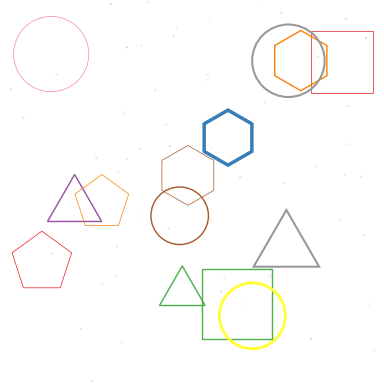[{"shape": "pentagon", "thickness": 0.5, "radius": 0.41, "center": [0.109, 0.318]}, {"shape": "square", "thickness": 0.5, "radius": 0.4, "center": [0.889, 0.838]}, {"shape": "hexagon", "thickness": 2.5, "radius": 0.36, "center": [0.592, 0.643]}, {"shape": "square", "thickness": 1, "radius": 0.45, "center": [0.616, 0.21]}, {"shape": "triangle", "thickness": 1, "radius": 0.34, "center": [0.473, 0.241]}, {"shape": "triangle", "thickness": 1, "radius": 0.41, "center": [0.194, 0.465]}, {"shape": "pentagon", "thickness": 0.5, "radius": 0.37, "center": [0.265, 0.473]}, {"shape": "hexagon", "thickness": 1, "radius": 0.39, "center": [0.781, 0.843]}, {"shape": "circle", "thickness": 2, "radius": 0.43, "center": [0.656, 0.18]}, {"shape": "circle", "thickness": 1, "radius": 0.37, "center": [0.467, 0.44]}, {"shape": "hexagon", "thickness": 0.5, "radius": 0.39, "center": [0.488, 0.544]}, {"shape": "circle", "thickness": 0.5, "radius": 0.49, "center": [0.133, 0.86]}, {"shape": "circle", "thickness": 1.5, "radius": 0.47, "center": [0.749, 0.842]}, {"shape": "triangle", "thickness": 1.5, "radius": 0.49, "center": [0.744, 0.356]}]